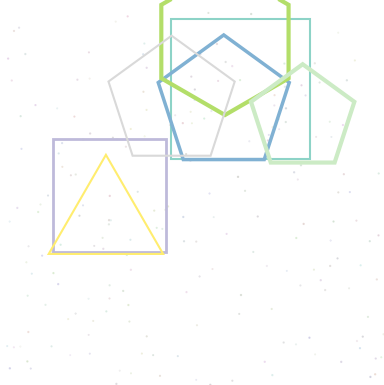[{"shape": "square", "thickness": 1.5, "radius": 0.9, "center": [0.625, 0.769]}, {"shape": "square", "thickness": 2, "radius": 0.73, "center": [0.285, 0.493]}, {"shape": "pentagon", "thickness": 2.5, "radius": 0.89, "center": [0.581, 0.73]}, {"shape": "hexagon", "thickness": 3, "radius": 0.95, "center": [0.584, 0.892]}, {"shape": "pentagon", "thickness": 1.5, "radius": 0.86, "center": [0.446, 0.735]}, {"shape": "pentagon", "thickness": 3, "radius": 0.71, "center": [0.786, 0.692]}, {"shape": "triangle", "thickness": 1.5, "radius": 0.86, "center": [0.275, 0.426]}]